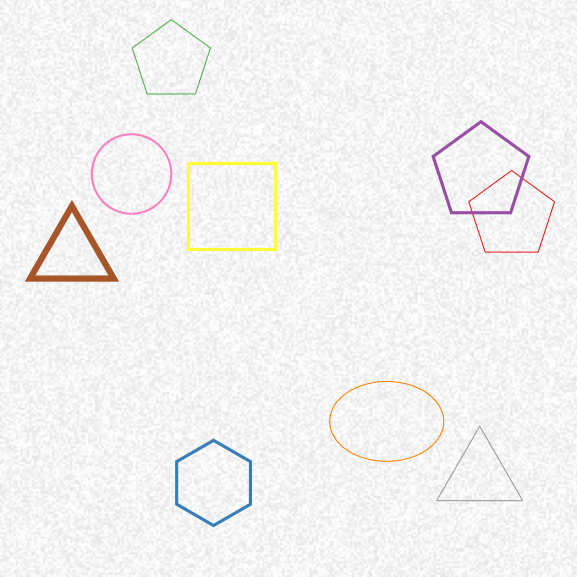[{"shape": "pentagon", "thickness": 0.5, "radius": 0.39, "center": [0.886, 0.626]}, {"shape": "hexagon", "thickness": 1.5, "radius": 0.37, "center": [0.37, 0.163]}, {"shape": "pentagon", "thickness": 0.5, "radius": 0.36, "center": [0.297, 0.894]}, {"shape": "pentagon", "thickness": 1.5, "radius": 0.44, "center": [0.833, 0.701]}, {"shape": "oval", "thickness": 0.5, "radius": 0.49, "center": [0.67, 0.269]}, {"shape": "square", "thickness": 1.5, "radius": 0.37, "center": [0.401, 0.642]}, {"shape": "triangle", "thickness": 3, "radius": 0.42, "center": [0.125, 0.559]}, {"shape": "circle", "thickness": 1, "radius": 0.34, "center": [0.228, 0.698]}, {"shape": "triangle", "thickness": 0.5, "radius": 0.43, "center": [0.831, 0.175]}]